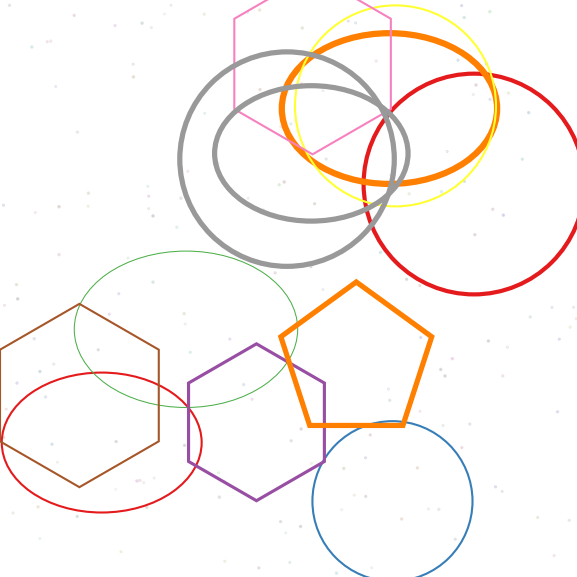[{"shape": "circle", "thickness": 2, "radius": 0.96, "center": [0.821, 0.68]}, {"shape": "oval", "thickness": 1, "radius": 0.87, "center": [0.176, 0.233]}, {"shape": "circle", "thickness": 1, "radius": 0.69, "center": [0.68, 0.131]}, {"shape": "oval", "thickness": 0.5, "radius": 0.97, "center": [0.322, 0.429]}, {"shape": "hexagon", "thickness": 1.5, "radius": 0.68, "center": [0.444, 0.268]}, {"shape": "oval", "thickness": 3, "radius": 0.93, "center": [0.674, 0.811]}, {"shape": "pentagon", "thickness": 2.5, "radius": 0.69, "center": [0.617, 0.374]}, {"shape": "circle", "thickness": 1, "radius": 0.87, "center": [0.685, 0.816]}, {"shape": "hexagon", "thickness": 1, "radius": 0.79, "center": [0.137, 0.314]}, {"shape": "hexagon", "thickness": 1, "radius": 0.78, "center": [0.541, 0.888]}, {"shape": "oval", "thickness": 2.5, "radius": 0.84, "center": [0.539, 0.734]}, {"shape": "circle", "thickness": 2.5, "radius": 0.93, "center": [0.497, 0.724]}]